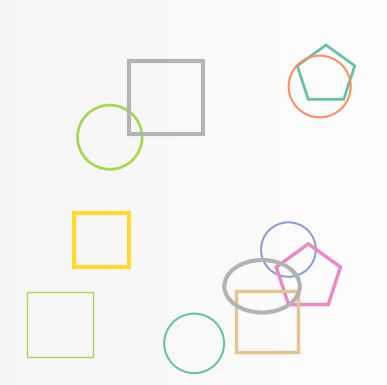[{"shape": "circle", "thickness": 1.5, "radius": 0.39, "center": [0.501, 0.108]}, {"shape": "pentagon", "thickness": 2, "radius": 0.39, "center": [0.841, 0.805]}, {"shape": "circle", "thickness": 1.5, "radius": 0.4, "center": [0.825, 0.775]}, {"shape": "circle", "thickness": 1.5, "radius": 0.35, "center": [0.744, 0.352]}, {"shape": "pentagon", "thickness": 2.5, "radius": 0.44, "center": [0.796, 0.279]}, {"shape": "square", "thickness": 1, "radius": 0.42, "center": [0.155, 0.158]}, {"shape": "circle", "thickness": 2, "radius": 0.42, "center": [0.283, 0.644]}, {"shape": "square", "thickness": 3, "radius": 0.35, "center": [0.262, 0.377]}, {"shape": "square", "thickness": 2.5, "radius": 0.4, "center": [0.69, 0.165]}, {"shape": "square", "thickness": 3, "radius": 0.48, "center": [0.428, 0.748]}, {"shape": "oval", "thickness": 3, "radius": 0.49, "center": [0.676, 0.256]}]